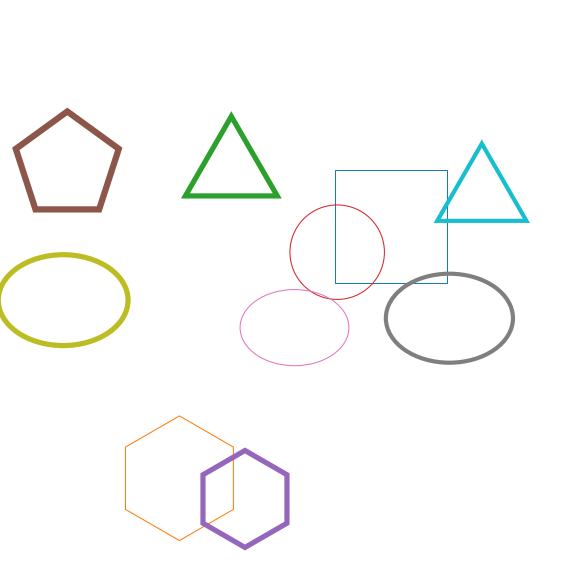[{"shape": "square", "thickness": 0.5, "radius": 0.49, "center": [0.677, 0.607]}, {"shape": "hexagon", "thickness": 0.5, "radius": 0.54, "center": [0.311, 0.171]}, {"shape": "triangle", "thickness": 2.5, "radius": 0.46, "center": [0.401, 0.706]}, {"shape": "circle", "thickness": 0.5, "radius": 0.41, "center": [0.584, 0.562]}, {"shape": "hexagon", "thickness": 2.5, "radius": 0.42, "center": [0.424, 0.135]}, {"shape": "pentagon", "thickness": 3, "radius": 0.47, "center": [0.117, 0.712]}, {"shape": "oval", "thickness": 0.5, "radius": 0.47, "center": [0.51, 0.432]}, {"shape": "oval", "thickness": 2, "radius": 0.55, "center": [0.778, 0.448]}, {"shape": "oval", "thickness": 2.5, "radius": 0.56, "center": [0.109, 0.479]}, {"shape": "triangle", "thickness": 2, "radius": 0.45, "center": [0.834, 0.661]}]